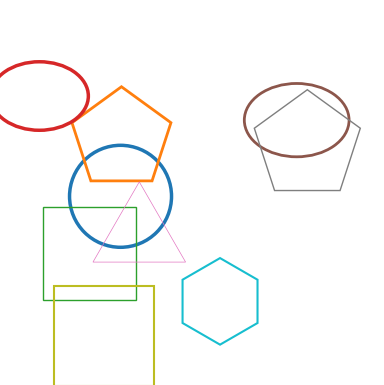[{"shape": "circle", "thickness": 2.5, "radius": 0.66, "center": [0.313, 0.49]}, {"shape": "pentagon", "thickness": 2, "radius": 0.68, "center": [0.315, 0.64]}, {"shape": "square", "thickness": 1, "radius": 0.61, "center": [0.232, 0.341]}, {"shape": "oval", "thickness": 2.5, "radius": 0.64, "center": [0.102, 0.751]}, {"shape": "oval", "thickness": 2, "radius": 0.68, "center": [0.771, 0.688]}, {"shape": "triangle", "thickness": 0.5, "radius": 0.69, "center": [0.362, 0.389]}, {"shape": "pentagon", "thickness": 1, "radius": 0.72, "center": [0.798, 0.622]}, {"shape": "square", "thickness": 1.5, "radius": 0.65, "center": [0.271, 0.128]}, {"shape": "hexagon", "thickness": 1.5, "radius": 0.56, "center": [0.572, 0.217]}]